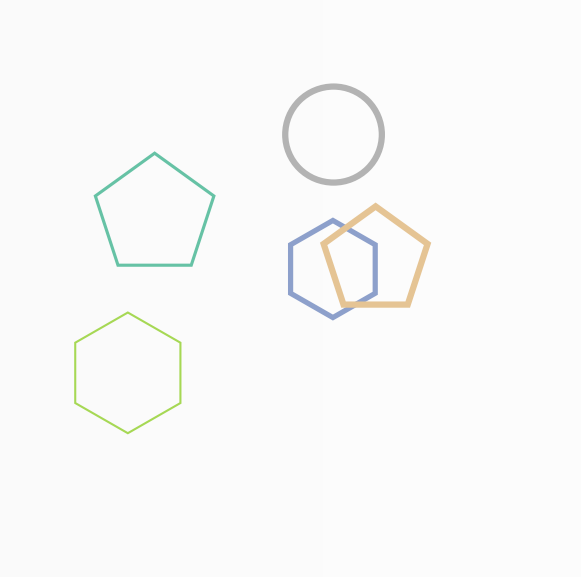[{"shape": "pentagon", "thickness": 1.5, "radius": 0.54, "center": [0.266, 0.627]}, {"shape": "hexagon", "thickness": 2.5, "radius": 0.42, "center": [0.573, 0.533]}, {"shape": "hexagon", "thickness": 1, "radius": 0.52, "center": [0.22, 0.353]}, {"shape": "pentagon", "thickness": 3, "radius": 0.47, "center": [0.646, 0.548]}, {"shape": "circle", "thickness": 3, "radius": 0.42, "center": [0.574, 0.766]}]